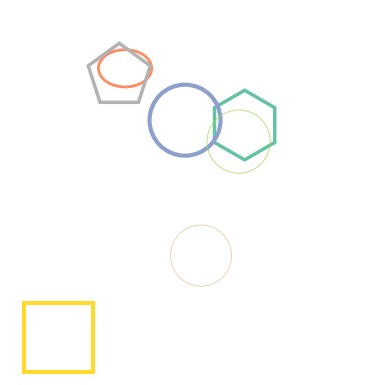[{"shape": "hexagon", "thickness": 2.5, "radius": 0.45, "center": [0.635, 0.675]}, {"shape": "oval", "thickness": 2, "radius": 0.35, "center": [0.325, 0.823]}, {"shape": "circle", "thickness": 3, "radius": 0.46, "center": [0.481, 0.688]}, {"shape": "circle", "thickness": 0.5, "radius": 0.41, "center": [0.62, 0.632]}, {"shape": "square", "thickness": 3, "radius": 0.45, "center": [0.153, 0.124]}, {"shape": "circle", "thickness": 0.5, "radius": 0.4, "center": [0.522, 0.336]}, {"shape": "pentagon", "thickness": 2.5, "radius": 0.42, "center": [0.31, 0.803]}]